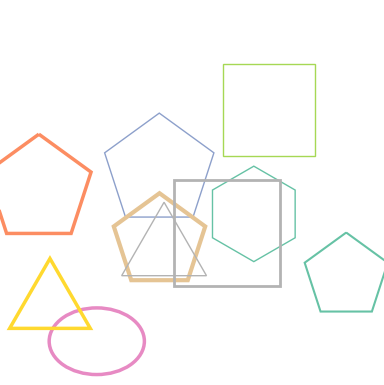[{"shape": "hexagon", "thickness": 1, "radius": 0.62, "center": [0.659, 0.444]}, {"shape": "pentagon", "thickness": 1.5, "radius": 0.57, "center": [0.899, 0.283]}, {"shape": "pentagon", "thickness": 2.5, "radius": 0.71, "center": [0.101, 0.509]}, {"shape": "pentagon", "thickness": 1, "radius": 0.75, "center": [0.414, 0.557]}, {"shape": "oval", "thickness": 2.5, "radius": 0.62, "center": [0.251, 0.114]}, {"shape": "square", "thickness": 1, "radius": 0.6, "center": [0.698, 0.713]}, {"shape": "triangle", "thickness": 2.5, "radius": 0.6, "center": [0.13, 0.208]}, {"shape": "pentagon", "thickness": 3, "radius": 0.62, "center": [0.414, 0.373]}, {"shape": "square", "thickness": 2, "radius": 0.69, "center": [0.59, 0.395]}, {"shape": "triangle", "thickness": 1, "radius": 0.64, "center": [0.426, 0.348]}]